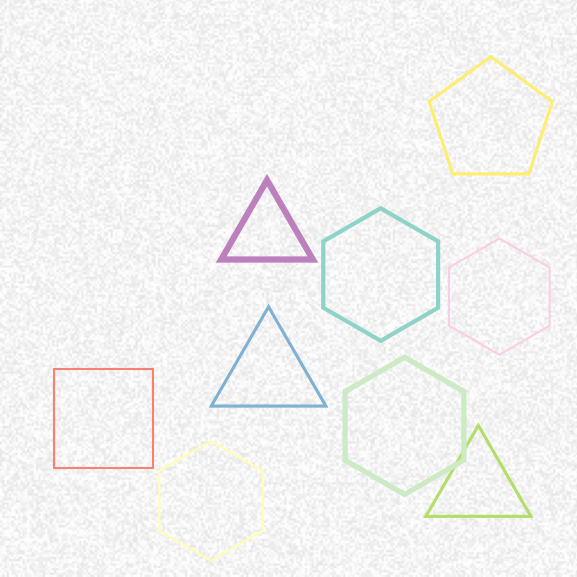[{"shape": "hexagon", "thickness": 2, "radius": 0.57, "center": [0.659, 0.524]}, {"shape": "hexagon", "thickness": 1, "radius": 0.52, "center": [0.365, 0.132]}, {"shape": "square", "thickness": 1, "radius": 0.43, "center": [0.18, 0.274]}, {"shape": "triangle", "thickness": 1.5, "radius": 0.57, "center": [0.465, 0.353]}, {"shape": "triangle", "thickness": 1.5, "radius": 0.52, "center": [0.828, 0.157]}, {"shape": "hexagon", "thickness": 1, "radius": 0.5, "center": [0.865, 0.486]}, {"shape": "triangle", "thickness": 3, "radius": 0.46, "center": [0.462, 0.596]}, {"shape": "hexagon", "thickness": 2.5, "radius": 0.59, "center": [0.7, 0.262]}, {"shape": "pentagon", "thickness": 1.5, "radius": 0.56, "center": [0.85, 0.789]}]